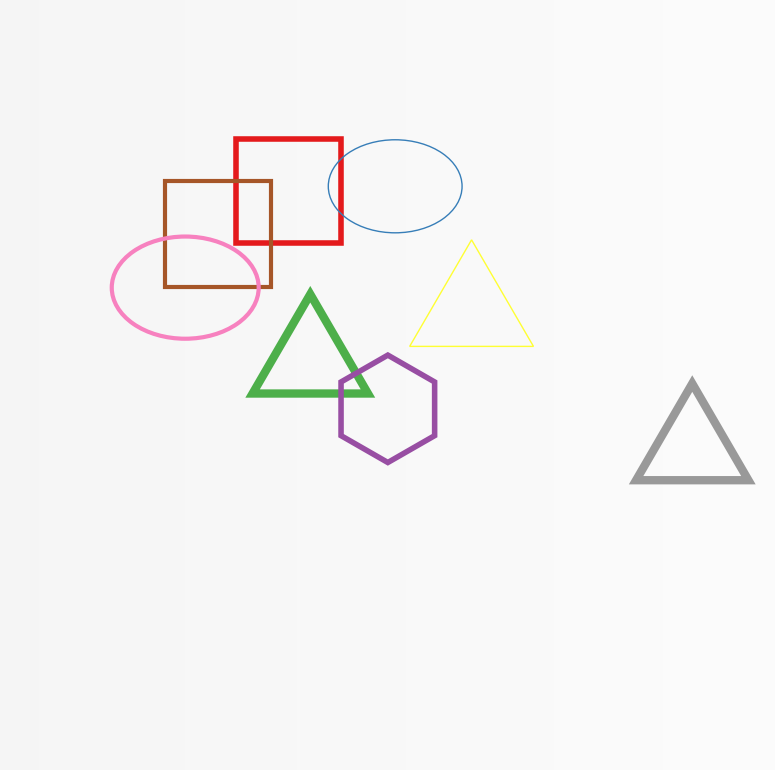[{"shape": "square", "thickness": 2, "radius": 0.34, "center": [0.372, 0.752]}, {"shape": "oval", "thickness": 0.5, "radius": 0.43, "center": [0.51, 0.758]}, {"shape": "triangle", "thickness": 3, "radius": 0.43, "center": [0.4, 0.532]}, {"shape": "hexagon", "thickness": 2, "radius": 0.35, "center": [0.5, 0.469]}, {"shape": "triangle", "thickness": 0.5, "radius": 0.46, "center": [0.608, 0.596]}, {"shape": "square", "thickness": 1.5, "radius": 0.34, "center": [0.281, 0.696]}, {"shape": "oval", "thickness": 1.5, "radius": 0.47, "center": [0.239, 0.626]}, {"shape": "triangle", "thickness": 3, "radius": 0.42, "center": [0.893, 0.418]}]